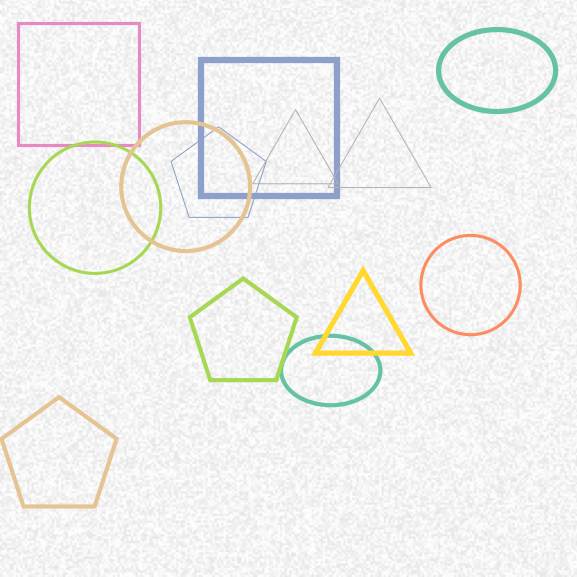[{"shape": "oval", "thickness": 2, "radius": 0.43, "center": [0.573, 0.358]}, {"shape": "oval", "thickness": 2.5, "radius": 0.51, "center": [0.861, 0.877]}, {"shape": "circle", "thickness": 1.5, "radius": 0.43, "center": [0.815, 0.506]}, {"shape": "pentagon", "thickness": 0.5, "radius": 0.43, "center": [0.379, 0.693]}, {"shape": "square", "thickness": 3, "radius": 0.59, "center": [0.466, 0.777]}, {"shape": "square", "thickness": 1.5, "radius": 0.53, "center": [0.136, 0.854]}, {"shape": "pentagon", "thickness": 2, "radius": 0.49, "center": [0.421, 0.42]}, {"shape": "circle", "thickness": 1.5, "radius": 0.57, "center": [0.165, 0.639]}, {"shape": "triangle", "thickness": 2.5, "radius": 0.48, "center": [0.629, 0.435]}, {"shape": "pentagon", "thickness": 2, "radius": 0.52, "center": [0.102, 0.207]}, {"shape": "circle", "thickness": 2, "radius": 0.56, "center": [0.322, 0.676]}, {"shape": "triangle", "thickness": 0.5, "radius": 0.52, "center": [0.657, 0.726]}, {"shape": "triangle", "thickness": 0.5, "radius": 0.43, "center": [0.512, 0.724]}]